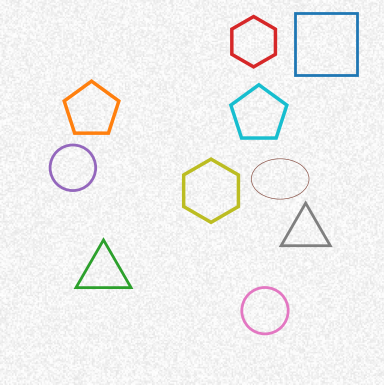[{"shape": "square", "thickness": 2, "radius": 0.4, "center": [0.848, 0.886]}, {"shape": "pentagon", "thickness": 2.5, "radius": 0.37, "center": [0.238, 0.715]}, {"shape": "triangle", "thickness": 2, "radius": 0.41, "center": [0.269, 0.294]}, {"shape": "hexagon", "thickness": 2.5, "radius": 0.33, "center": [0.659, 0.892]}, {"shape": "circle", "thickness": 2, "radius": 0.3, "center": [0.189, 0.564]}, {"shape": "oval", "thickness": 0.5, "radius": 0.37, "center": [0.728, 0.535]}, {"shape": "circle", "thickness": 2, "radius": 0.3, "center": [0.688, 0.193]}, {"shape": "triangle", "thickness": 2, "radius": 0.37, "center": [0.794, 0.399]}, {"shape": "hexagon", "thickness": 2.5, "radius": 0.41, "center": [0.548, 0.505]}, {"shape": "pentagon", "thickness": 2.5, "radius": 0.38, "center": [0.672, 0.703]}]